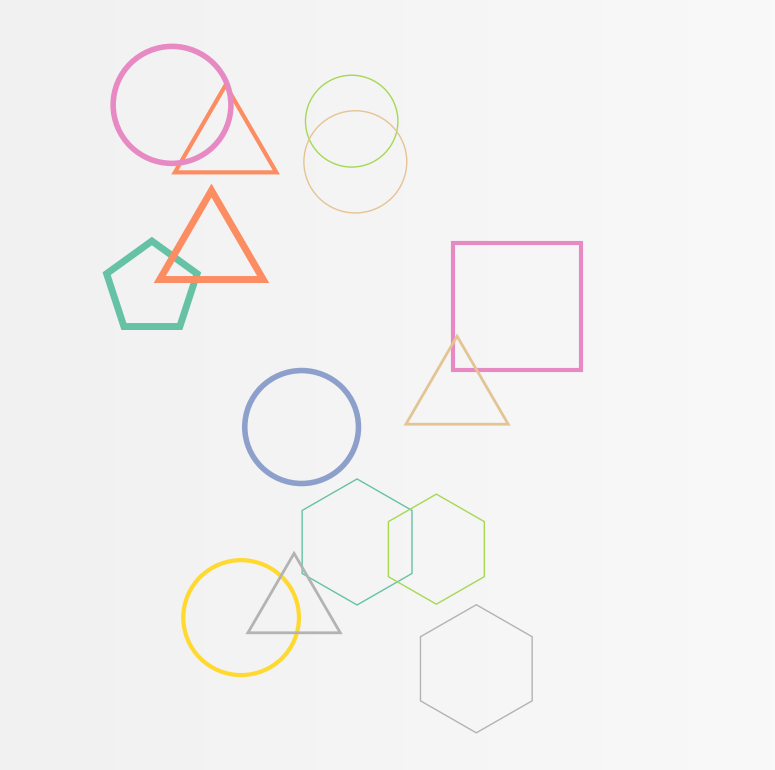[{"shape": "pentagon", "thickness": 2.5, "radius": 0.31, "center": [0.196, 0.626]}, {"shape": "hexagon", "thickness": 0.5, "radius": 0.41, "center": [0.461, 0.296]}, {"shape": "triangle", "thickness": 2.5, "radius": 0.39, "center": [0.273, 0.676]}, {"shape": "triangle", "thickness": 1.5, "radius": 0.38, "center": [0.291, 0.814]}, {"shape": "circle", "thickness": 2, "radius": 0.37, "center": [0.389, 0.445]}, {"shape": "square", "thickness": 1.5, "radius": 0.41, "center": [0.667, 0.602]}, {"shape": "circle", "thickness": 2, "radius": 0.38, "center": [0.222, 0.864]}, {"shape": "circle", "thickness": 0.5, "radius": 0.3, "center": [0.454, 0.843]}, {"shape": "hexagon", "thickness": 0.5, "radius": 0.36, "center": [0.563, 0.287]}, {"shape": "circle", "thickness": 1.5, "radius": 0.37, "center": [0.311, 0.198]}, {"shape": "circle", "thickness": 0.5, "radius": 0.33, "center": [0.458, 0.79]}, {"shape": "triangle", "thickness": 1, "radius": 0.38, "center": [0.59, 0.487]}, {"shape": "triangle", "thickness": 1, "radius": 0.34, "center": [0.379, 0.213]}, {"shape": "hexagon", "thickness": 0.5, "radius": 0.42, "center": [0.615, 0.131]}]